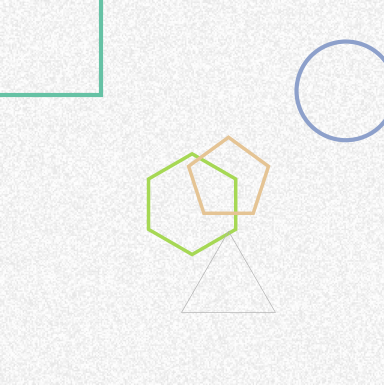[{"shape": "square", "thickness": 3, "radius": 0.69, "center": [0.124, 0.891]}, {"shape": "circle", "thickness": 3, "radius": 0.64, "center": [0.898, 0.764]}, {"shape": "hexagon", "thickness": 2.5, "radius": 0.65, "center": [0.499, 0.47]}, {"shape": "pentagon", "thickness": 2.5, "radius": 0.55, "center": [0.594, 0.534]}, {"shape": "triangle", "thickness": 0.5, "radius": 0.7, "center": [0.593, 0.259]}]